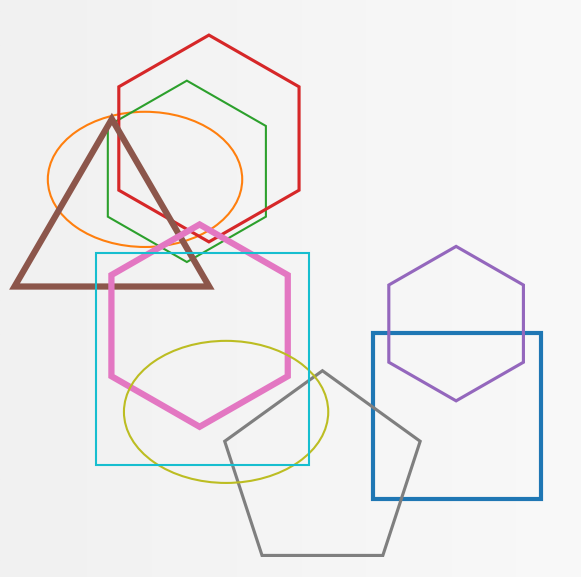[{"shape": "square", "thickness": 2, "radius": 0.72, "center": [0.786, 0.279]}, {"shape": "oval", "thickness": 1, "radius": 0.84, "center": [0.249, 0.689]}, {"shape": "hexagon", "thickness": 1, "radius": 0.79, "center": [0.321, 0.702]}, {"shape": "hexagon", "thickness": 1.5, "radius": 0.9, "center": [0.359, 0.759]}, {"shape": "hexagon", "thickness": 1.5, "radius": 0.67, "center": [0.785, 0.439]}, {"shape": "triangle", "thickness": 3, "radius": 0.97, "center": [0.192, 0.6]}, {"shape": "hexagon", "thickness": 3, "radius": 0.88, "center": [0.343, 0.435]}, {"shape": "pentagon", "thickness": 1.5, "radius": 0.88, "center": [0.555, 0.18]}, {"shape": "oval", "thickness": 1, "radius": 0.88, "center": [0.389, 0.286]}, {"shape": "square", "thickness": 1, "radius": 0.92, "center": [0.348, 0.377]}]